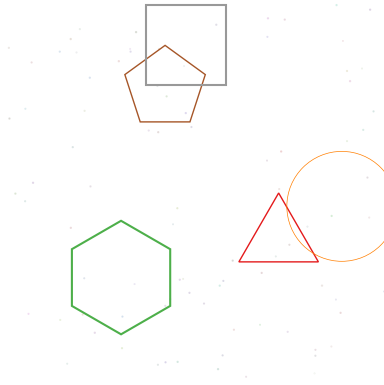[{"shape": "triangle", "thickness": 1, "radius": 0.6, "center": [0.724, 0.379]}, {"shape": "hexagon", "thickness": 1.5, "radius": 0.74, "center": [0.314, 0.279]}, {"shape": "circle", "thickness": 0.5, "radius": 0.71, "center": [0.888, 0.464]}, {"shape": "pentagon", "thickness": 1, "radius": 0.55, "center": [0.429, 0.772]}, {"shape": "square", "thickness": 1.5, "radius": 0.52, "center": [0.483, 0.884]}]